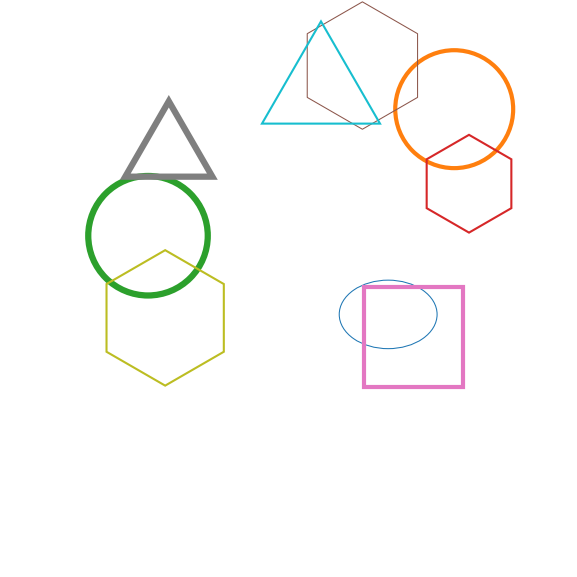[{"shape": "oval", "thickness": 0.5, "radius": 0.42, "center": [0.672, 0.455]}, {"shape": "circle", "thickness": 2, "radius": 0.51, "center": [0.787, 0.81]}, {"shape": "circle", "thickness": 3, "radius": 0.52, "center": [0.256, 0.591]}, {"shape": "hexagon", "thickness": 1, "radius": 0.42, "center": [0.812, 0.681]}, {"shape": "hexagon", "thickness": 0.5, "radius": 0.55, "center": [0.628, 0.886]}, {"shape": "square", "thickness": 2, "radius": 0.43, "center": [0.716, 0.415]}, {"shape": "triangle", "thickness": 3, "radius": 0.44, "center": [0.292, 0.737]}, {"shape": "hexagon", "thickness": 1, "radius": 0.59, "center": [0.286, 0.449]}, {"shape": "triangle", "thickness": 1, "radius": 0.59, "center": [0.556, 0.844]}]